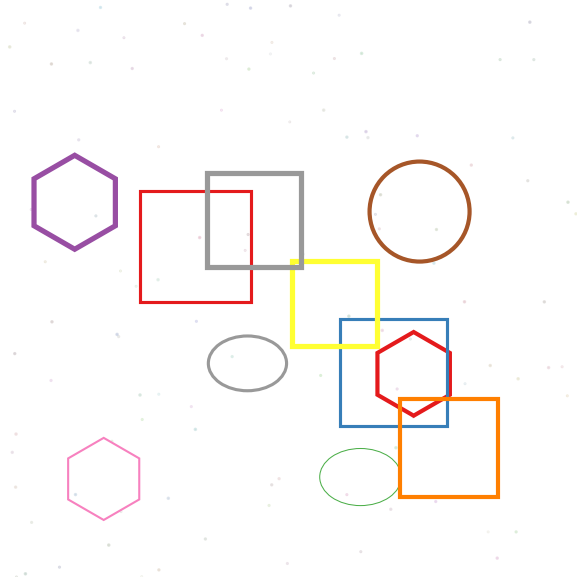[{"shape": "square", "thickness": 1.5, "radius": 0.48, "center": [0.339, 0.572]}, {"shape": "hexagon", "thickness": 2, "radius": 0.36, "center": [0.716, 0.352]}, {"shape": "square", "thickness": 1.5, "radius": 0.46, "center": [0.681, 0.354]}, {"shape": "oval", "thickness": 0.5, "radius": 0.35, "center": [0.624, 0.173]}, {"shape": "hexagon", "thickness": 2.5, "radius": 0.41, "center": [0.129, 0.649]}, {"shape": "square", "thickness": 2, "radius": 0.42, "center": [0.778, 0.224]}, {"shape": "square", "thickness": 2.5, "radius": 0.37, "center": [0.579, 0.474]}, {"shape": "circle", "thickness": 2, "radius": 0.43, "center": [0.727, 0.633]}, {"shape": "hexagon", "thickness": 1, "radius": 0.36, "center": [0.18, 0.17]}, {"shape": "oval", "thickness": 1.5, "radius": 0.34, "center": [0.428, 0.37]}, {"shape": "square", "thickness": 2.5, "radius": 0.41, "center": [0.44, 0.618]}]